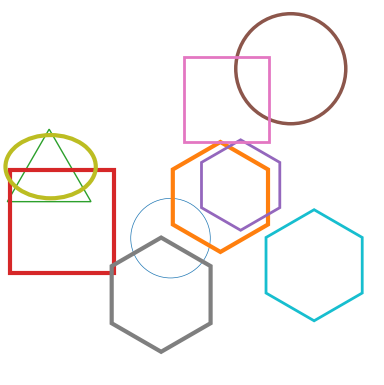[{"shape": "circle", "thickness": 0.5, "radius": 0.52, "center": [0.443, 0.381]}, {"shape": "hexagon", "thickness": 3, "radius": 0.71, "center": [0.572, 0.488]}, {"shape": "triangle", "thickness": 1, "radius": 0.63, "center": [0.128, 0.539]}, {"shape": "square", "thickness": 3, "radius": 0.67, "center": [0.161, 0.425]}, {"shape": "hexagon", "thickness": 2, "radius": 0.59, "center": [0.625, 0.519]}, {"shape": "circle", "thickness": 2.5, "radius": 0.71, "center": [0.755, 0.821]}, {"shape": "square", "thickness": 2, "radius": 0.55, "center": [0.588, 0.742]}, {"shape": "hexagon", "thickness": 3, "radius": 0.74, "center": [0.419, 0.235]}, {"shape": "oval", "thickness": 3, "radius": 0.59, "center": [0.131, 0.567]}, {"shape": "hexagon", "thickness": 2, "radius": 0.72, "center": [0.816, 0.311]}]